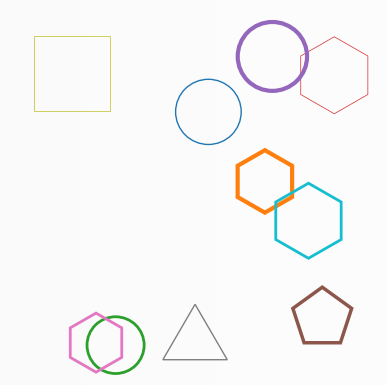[{"shape": "circle", "thickness": 1, "radius": 0.42, "center": [0.538, 0.709]}, {"shape": "hexagon", "thickness": 3, "radius": 0.41, "center": [0.684, 0.529]}, {"shape": "circle", "thickness": 2, "radius": 0.37, "center": [0.298, 0.104]}, {"shape": "hexagon", "thickness": 0.5, "radius": 0.5, "center": [0.863, 0.805]}, {"shape": "circle", "thickness": 3, "radius": 0.45, "center": [0.703, 0.853]}, {"shape": "pentagon", "thickness": 2.5, "radius": 0.4, "center": [0.832, 0.174]}, {"shape": "hexagon", "thickness": 2, "radius": 0.38, "center": [0.248, 0.11]}, {"shape": "triangle", "thickness": 1, "radius": 0.48, "center": [0.503, 0.114]}, {"shape": "square", "thickness": 0.5, "radius": 0.48, "center": [0.186, 0.809]}, {"shape": "hexagon", "thickness": 2, "radius": 0.49, "center": [0.796, 0.427]}]